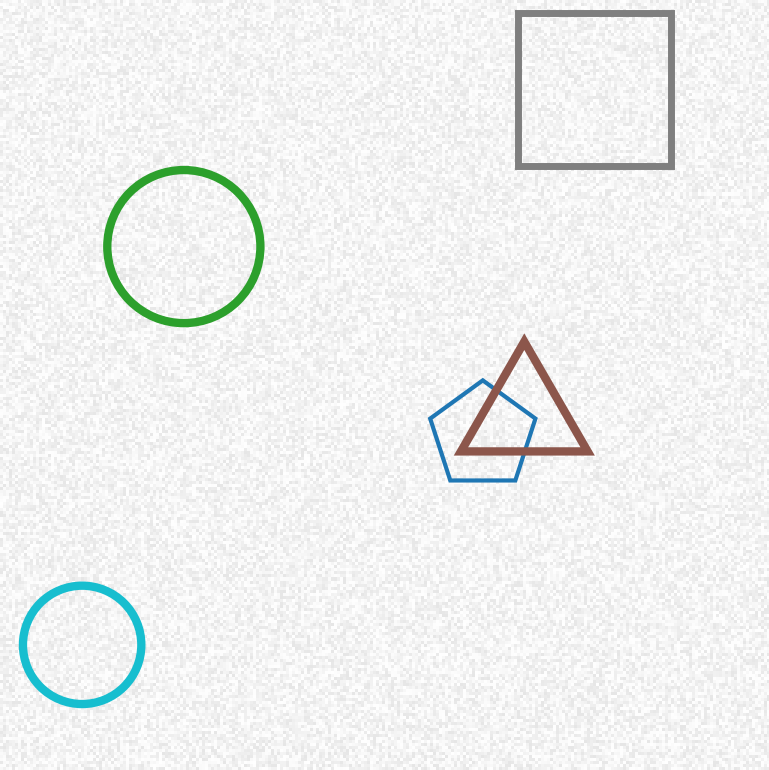[{"shape": "pentagon", "thickness": 1.5, "radius": 0.36, "center": [0.627, 0.434]}, {"shape": "circle", "thickness": 3, "radius": 0.5, "center": [0.239, 0.68]}, {"shape": "triangle", "thickness": 3, "radius": 0.47, "center": [0.681, 0.461]}, {"shape": "square", "thickness": 2.5, "radius": 0.5, "center": [0.773, 0.884]}, {"shape": "circle", "thickness": 3, "radius": 0.38, "center": [0.107, 0.163]}]